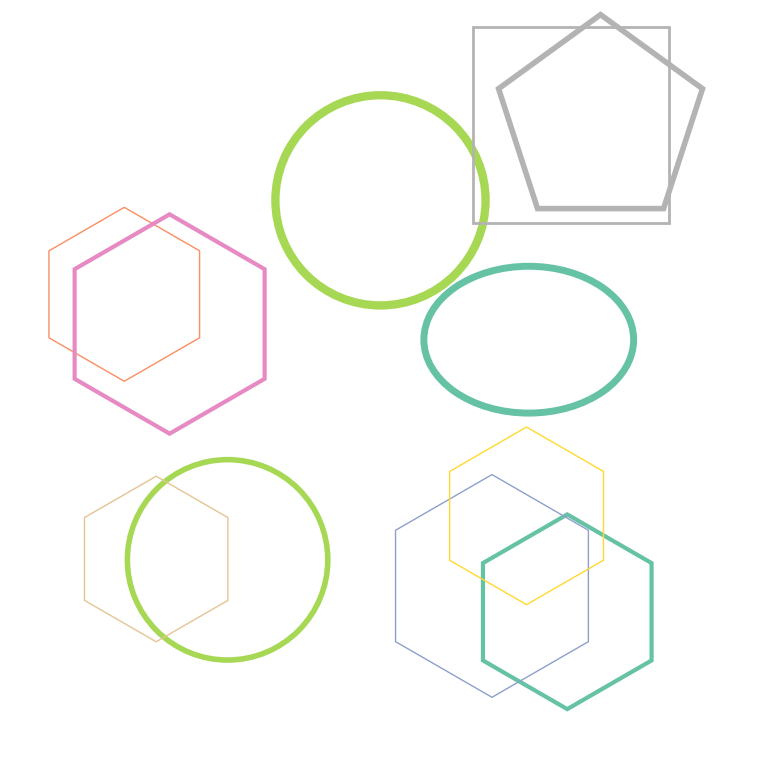[{"shape": "hexagon", "thickness": 1.5, "radius": 0.63, "center": [0.737, 0.206]}, {"shape": "oval", "thickness": 2.5, "radius": 0.68, "center": [0.687, 0.559]}, {"shape": "hexagon", "thickness": 0.5, "radius": 0.56, "center": [0.161, 0.618]}, {"shape": "hexagon", "thickness": 0.5, "radius": 0.72, "center": [0.639, 0.239]}, {"shape": "hexagon", "thickness": 1.5, "radius": 0.71, "center": [0.22, 0.579]}, {"shape": "circle", "thickness": 2, "radius": 0.65, "center": [0.296, 0.273]}, {"shape": "circle", "thickness": 3, "radius": 0.68, "center": [0.494, 0.74]}, {"shape": "hexagon", "thickness": 0.5, "radius": 0.58, "center": [0.684, 0.33]}, {"shape": "hexagon", "thickness": 0.5, "radius": 0.54, "center": [0.203, 0.274]}, {"shape": "pentagon", "thickness": 2, "radius": 0.7, "center": [0.78, 0.842]}, {"shape": "square", "thickness": 1, "radius": 0.64, "center": [0.742, 0.838]}]